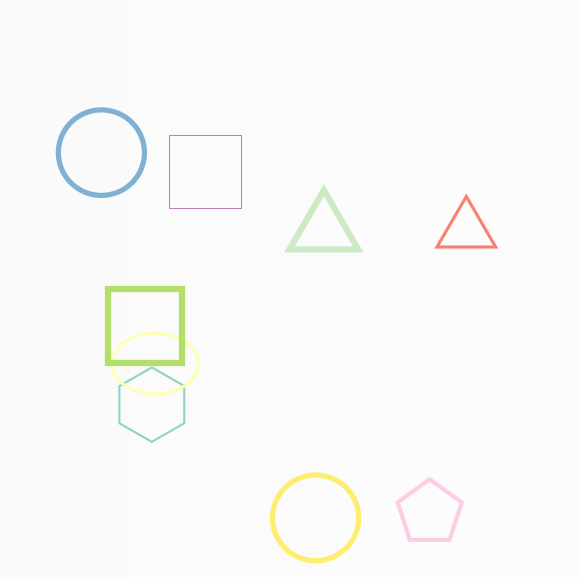[{"shape": "hexagon", "thickness": 1, "radius": 0.32, "center": [0.261, 0.298]}, {"shape": "oval", "thickness": 1.5, "radius": 0.37, "center": [0.267, 0.37]}, {"shape": "triangle", "thickness": 1.5, "radius": 0.29, "center": [0.802, 0.601]}, {"shape": "circle", "thickness": 2.5, "radius": 0.37, "center": [0.174, 0.735]}, {"shape": "square", "thickness": 3, "radius": 0.32, "center": [0.249, 0.435]}, {"shape": "pentagon", "thickness": 2, "radius": 0.29, "center": [0.739, 0.111]}, {"shape": "square", "thickness": 0.5, "radius": 0.31, "center": [0.353, 0.702]}, {"shape": "triangle", "thickness": 3, "radius": 0.34, "center": [0.557, 0.601]}, {"shape": "circle", "thickness": 2.5, "radius": 0.37, "center": [0.543, 0.102]}]